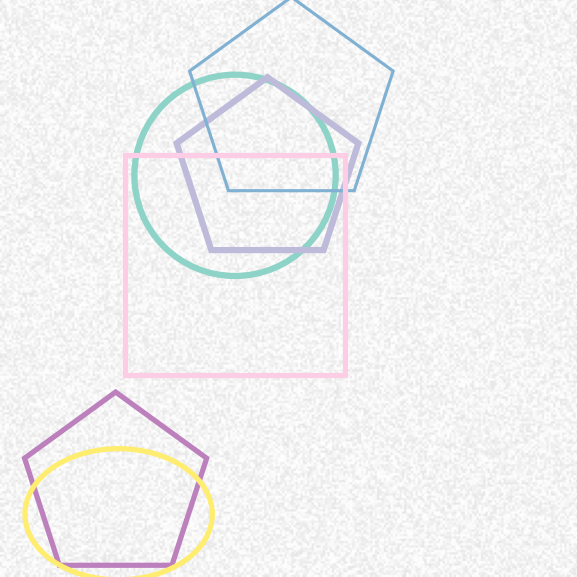[{"shape": "circle", "thickness": 3, "radius": 0.87, "center": [0.407, 0.696]}, {"shape": "pentagon", "thickness": 3, "radius": 0.83, "center": [0.463, 0.7]}, {"shape": "pentagon", "thickness": 1.5, "radius": 0.93, "center": [0.504, 0.819]}, {"shape": "square", "thickness": 2.5, "radius": 0.95, "center": [0.407, 0.541]}, {"shape": "pentagon", "thickness": 2.5, "radius": 0.83, "center": [0.2, 0.154]}, {"shape": "oval", "thickness": 2.5, "radius": 0.81, "center": [0.205, 0.109]}]